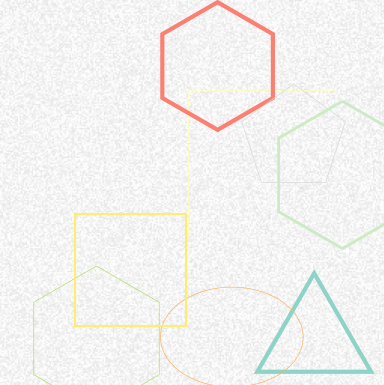[{"shape": "triangle", "thickness": 3, "radius": 0.85, "center": [0.816, 0.12]}, {"shape": "square", "thickness": 0.5, "radius": 0.95, "center": [0.678, 0.576]}, {"shape": "hexagon", "thickness": 3, "radius": 0.83, "center": [0.565, 0.828]}, {"shape": "oval", "thickness": 0.5, "radius": 0.93, "center": [0.602, 0.124]}, {"shape": "hexagon", "thickness": 0.5, "radius": 0.94, "center": [0.251, 0.121]}, {"shape": "pentagon", "thickness": 0.5, "radius": 0.71, "center": [0.763, 0.64]}, {"shape": "hexagon", "thickness": 2, "radius": 0.96, "center": [0.889, 0.546]}, {"shape": "square", "thickness": 1.5, "radius": 0.72, "center": [0.339, 0.299]}]